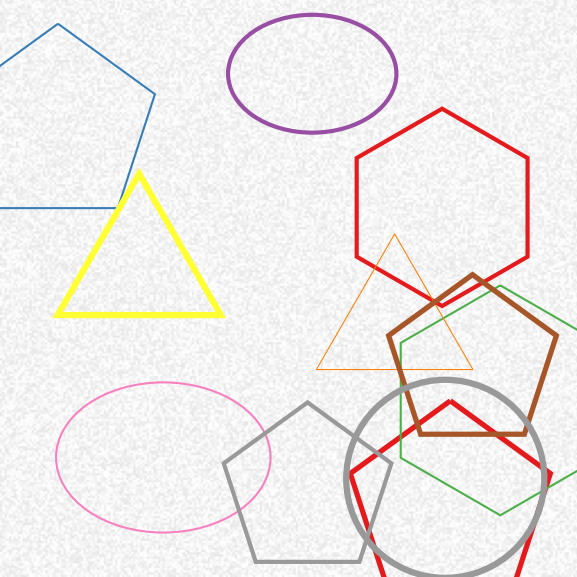[{"shape": "pentagon", "thickness": 2.5, "radius": 0.91, "center": [0.78, 0.123]}, {"shape": "hexagon", "thickness": 2, "radius": 0.85, "center": [0.766, 0.64]}, {"shape": "pentagon", "thickness": 1, "radius": 0.88, "center": [0.1, 0.782]}, {"shape": "hexagon", "thickness": 1, "radius": 1.0, "center": [0.866, 0.306]}, {"shape": "oval", "thickness": 2, "radius": 0.73, "center": [0.541, 0.871]}, {"shape": "triangle", "thickness": 0.5, "radius": 0.78, "center": [0.683, 0.437]}, {"shape": "triangle", "thickness": 3, "radius": 0.82, "center": [0.241, 0.535]}, {"shape": "pentagon", "thickness": 2.5, "radius": 0.76, "center": [0.818, 0.371]}, {"shape": "oval", "thickness": 1, "radius": 0.93, "center": [0.283, 0.207]}, {"shape": "circle", "thickness": 3, "radius": 0.86, "center": [0.771, 0.17]}, {"shape": "pentagon", "thickness": 2, "radius": 0.76, "center": [0.533, 0.15]}]